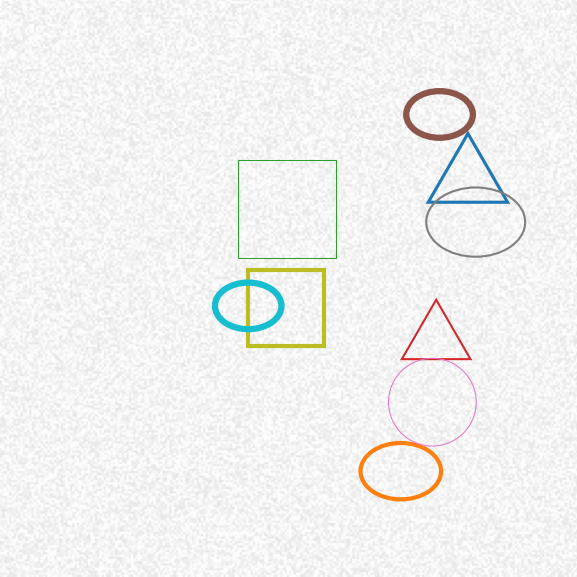[{"shape": "triangle", "thickness": 1.5, "radius": 0.4, "center": [0.81, 0.689]}, {"shape": "oval", "thickness": 2, "radius": 0.35, "center": [0.694, 0.183]}, {"shape": "square", "thickness": 0.5, "radius": 0.42, "center": [0.498, 0.638]}, {"shape": "triangle", "thickness": 1, "radius": 0.34, "center": [0.755, 0.412]}, {"shape": "oval", "thickness": 3, "radius": 0.29, "center": [0.761, 0.801]}, {"shape": "circle", "thickness": 0.5, "radius": 0.38, "center": [0.749, 0.303]}, {"shape": "oval", "thickness": 1, "radius": 0.43, "center": [0.824, 0.615]}, {"shape": "square", "thickness": 2, "radius": 0.33, "center": [0.496, 0.465]}, {"shape": "oval", "thickness": 3, "radius": 0.29, "center": [0.43, 0.469]}]